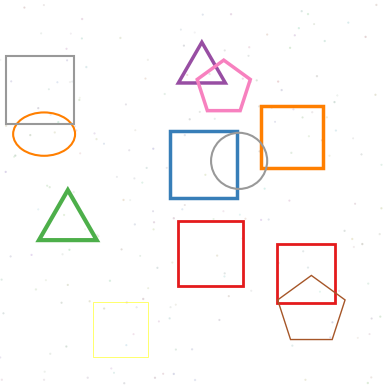[{"shape": "square", "thickness": 2, "radius": 0.42, "center": [0.547, 0.341]}, {"shape": "square", "thickness": 2, "radius": 0.38, "center": [0.794, 0.289]}, {"shape": "square", "thickness": 2.5, "radius": 0.43, "center": [0.529, 0.572]}, {"shape": "triangle", "thickness": 3, "radius": 0.43, "center": [0.176, 0.42]}, {"shape": "triangle", "thickness": 2.5, "radius": 0.35, "center": [0.524, 0.82]}, {"shape": "square", "thickness": 2.5, "radius": 0.4, "center": [0.758, 0.645]}, {"shape": "oval", "thickness": 1.5, "radius": 0.4, "center": [0.115, 0.652]}, {"shape": "square", "thickness": 0.5, "radius": 0.36, "center": [0.313, 0.144]}, {"shape": "pentagon", "thickness": 1, "radius": 0.46, "center": [0.809, 0.193]}, {"shape": "pentagon", "thickness": 2.5, "radius": 0.36, "center": [0.581, 0.771]}, {"shape": "circle", "thickness": 1.5, "radius": 0.36, "center": [0.621, 0.582]}, {"shape": "square", "thickness": 1.5, "radius": 0.44, "center": [0.104, 0.766]}]